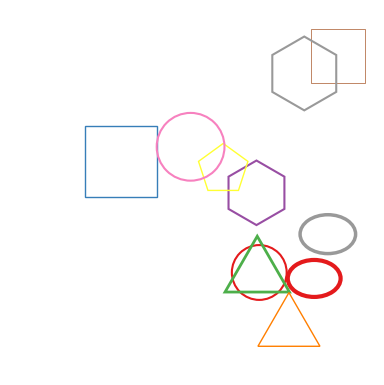[{"shape": "circle", "thickness": 1.5, "radius": 0.36, "center": [0.673, 0.292]}, {"shape": "oval", "thickness": 3, "radius": 0.34, "center": [0.816, 0.277]}, {"shape": "square", "thickness": 1, "radius": 0.46, "center": [0.314, 0.581]}, {"shape": "triangle", "thickness": 2, "radius": 0.48, "center": [0.668, 0.29]}, {"shape": "hexagon", "thickness": 1.5, "radius": 0.42, "center": [0.666, 0.499]}, {"shape": "triangle", "thickness": 1, "radius": 0.47, "center": [0.751, 0.147]}, {"shape": "pentagon", "thickness": 1, "radius": 0.34, "center": [0.58, 0.56]}, {"shape": "square", "thickness": 0.5, "radius": 0.35, "center": [0.877, 0.855]}, {"shape": "circle", "thickness": 1.5, "radius": 0.44, "center": [0.495, 0.619]}, {"shape": "hexagon", "thickness": 1.5, "radius": 0.48, "center": [0.79, 0.809]}, {"shape": "oval", "thickness": 2.5, "radius": 0.36, "center": [0.852, 0.392]}]